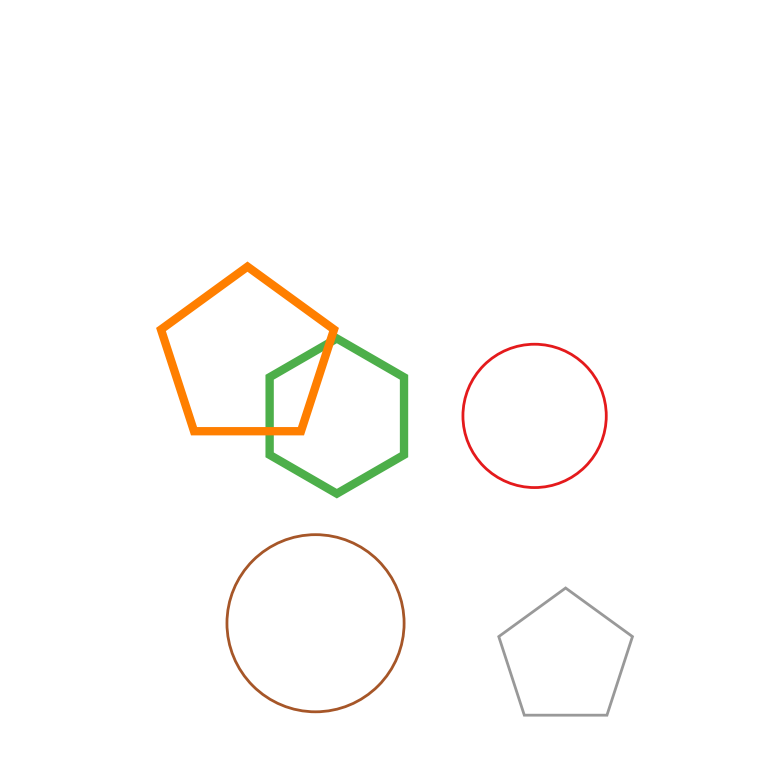[{"shape": "circle", "thickness": 1, "radius": 0.47, "center": [0.694, 0.46]}, {"shape": "hexagon", "thickness": 3, "radius": 0.5, "center": [0.437, 0.46]}, {"shape": "pentagon", "thickness": 3, "radius": 0.59, "center": [0.321, 0.536]}, {"shape": "circle", "thickness": 1, "radius": 0.58, "center": [0.41, 0.191]}, {"shape": "pentagon", "thickness": 1, "radius": 0.46, "center": [0.735, 0.145]}]